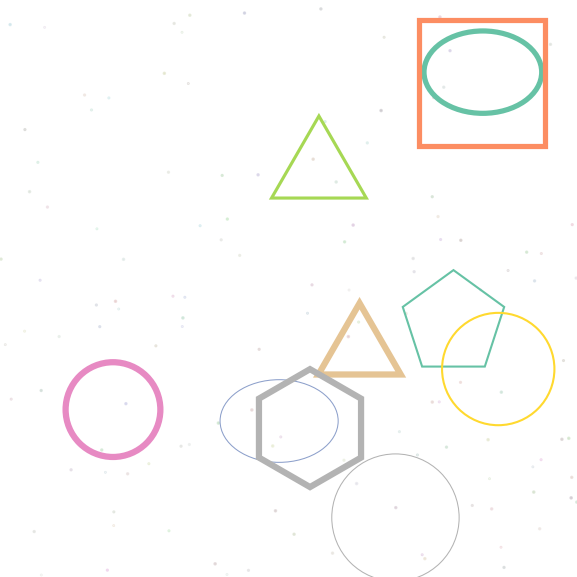[{"shape": "pentagon", "thickness": 1, "radius": 0.46, "center": [0.785, 0.439]}, {"shape": "oval", "thickness": 2.5, "radius": 0.51, "center": [0.836, 0.874]}, {"shape": "square", "thickness": 2.5, "radius": 0.55, "center": [0.835, 0.855]}, {"shape": "oval", "thickness": 0.5, "radius": 0.51, "center": [0.483, 0.27]}, {"shape": "circle", "thickness": 3, "radius": 0.41, "center": [0.196, 0.29]}, {"shape": "triangle", "thickness": 1.5, "radius": 0.47, "center": [0.552, 0.704]}, {"shape": "circle", "thickness": 1, "radius": 0.49, "center": [0.863, 0.36]}, {"shape": "triangle", "thickness": 3, "radius": 0.41, "center": [0.623, 0.392]}, {"shape": "hexagon", "thickness": 3, "radius": 0.51, "center": [0.537, 0.258]}, {"shape": "circle", "thickness": 0.5, "radius": 0.55, "center": [0.685, 0.103]}]